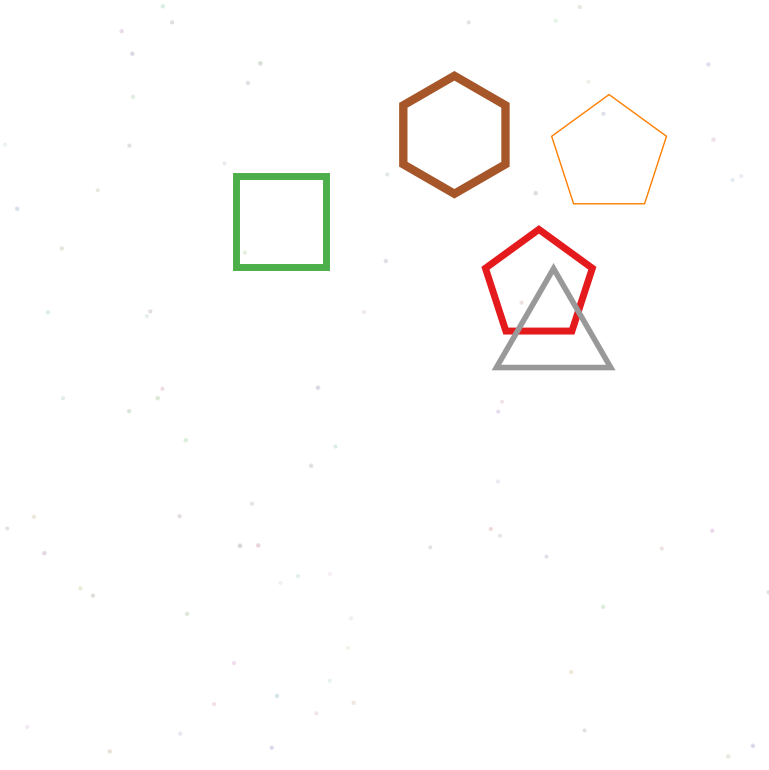[{"shape": "pentagon", "thickness": 2.5, "radius": 0.36, "center": [0.7, 0.629]}, {"shape": "square", "thickness": 2.5, "radius": 0.29, "center": [0.364, 0.712]}, {"shape": "pentagon", "thickness": 0.5, "radius": 0.39, "center": [0.791, 0.799]}, {"shape": "hexagon", "thickness": 3, "radius": 0.38, "center": [0.59, 0.825]}, {"shape": "triangle", "thickness": 2, "radius": 0.43, "center": [0.719, 0.566]}]